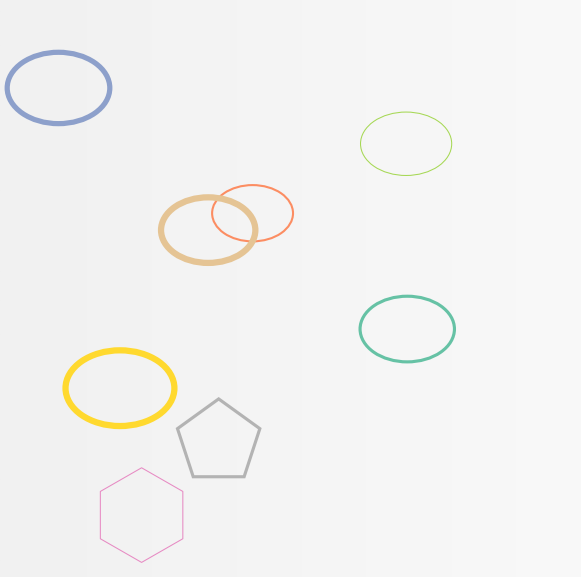[{"shape": "oval", "thickness": 1.5, "radius": 0.41, "center": [0.701, 0.429]}, {"shape": "oval", "thickness": 1, "radius": 0.35, "center": [0.435, 0.63]}, {"shape": "oval", "thickness": 2.5, "radius": 0.44, "center": [0.101, 0.847]}, {"shape": "hexagon", "thickness": 0.5, "radius": 0.41, "center": [0.244, 0.107]}, {"shape": "oval", "thickness": 0.5, "radius": 0.39, "center": [0.699, 0.75]}, {"shape": "oval", "thickness": 3, "radius": 0.47, "center": [0.206, 0.327]}, {"shape": "oval", "thickness": 3, "radius": 0.41, "center": [0.358, 0.601]}, {"shape": "pentagon", "thickness": 1.5, "radius": 0.37, "center": [0.376, 0.234]}]